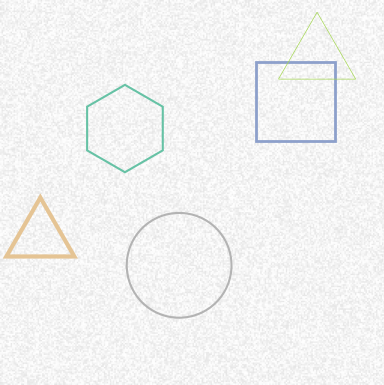[{"shape": "hexagon", "thickness": 1.5, "radius": 0.57, "center": [0.325, 0.666]}, {"shape": "square", "thickness": 2, "radius": 0.52, "center": [0.768, 0.736]}, {"shape": "triangle", "thickness": 0.5, "radius": 0.58, "center": [0.824, 0.852]}, {"shape": "triangle", "thickness": 3, "radius": 0.51, "center": [0.105, 0.385]}, {"shape": "circle", "thickness": 1.5, "radius": 0.68, "center": [0.465, 0.311]}]